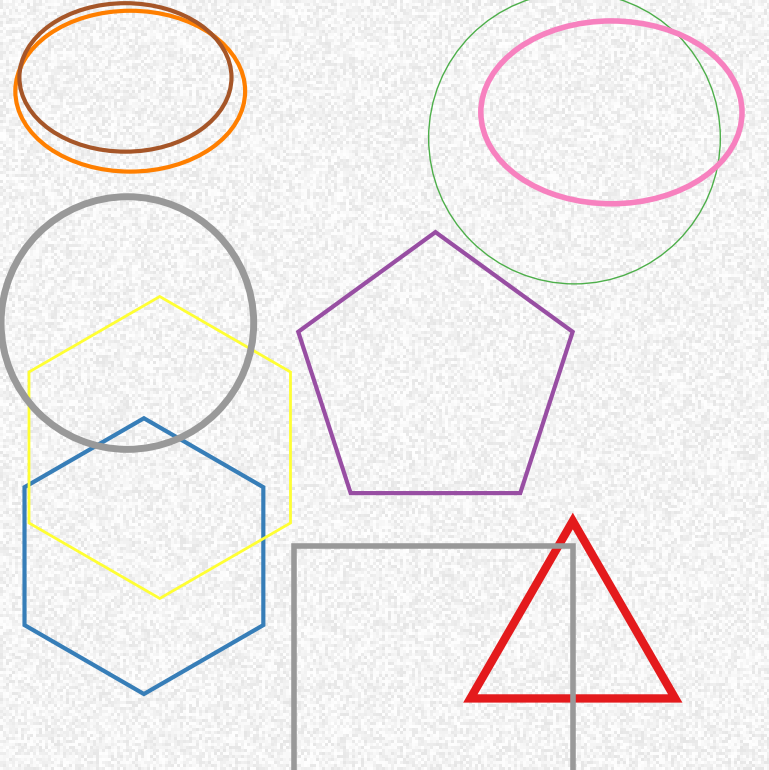[{"shape": "triangle", "thickness": 3, "radius": 0.77, "center": [0.744, 0.17]}, {"shape": "hexagon", "thickness": 1.5, "radius": 0.9, "center": [0.187, 0.278]}, {"shape": "circle", "thickness": 0.5, "radius": 0.95, "center": [0.746, 0.821]}, {"shape": "pentagon", "thickness": 1.5, "radius": 0.94, "center": [0.566, 0.511]}, {"shape": "oval", "thickness": 1.5, "radius": 0.75, "center": [0.169, 0.882]}, {"shape": "hexagon", "thickness": 1, "radius": 0.98, "center": [0.207, 0.419]}, {"shape": "oval", "thickness": 1.5, "radius": 0.69, "center": [0.163, 0.899]}, {"shape": "oval", "thickness": 2, "radius": 0.85, "center": [0.794, 0.854]}, {"shape": "square", "thickness": 2, "radius": 0.91, "center": [0.563, 0.11]}, {"shape": "circle", "thickness": 2.5, "radius": 0.82, "center": [0.165, 0.58]}]